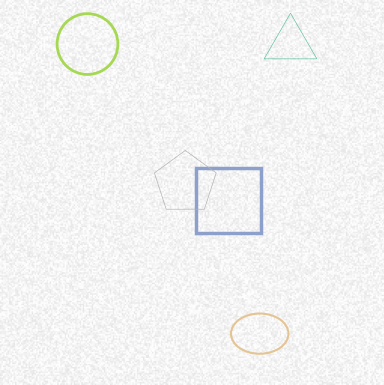[{"shape": "triangle", "thickness": 0.5, "radius": 0.4, "center": [0.755, 0.887]}, {"shape": "square", "thickness": 2.5, "radius": 0.42, "center": [0.593, 0.48]}, {"shape": "circle", "thickness": 2, "radius": 0.39, "center": [0.227, 0.886]}, {"shape": "oval", "thickness": 1.5, "radius": 0.37, "center": [0.675, 0.133]}, {"shape": "pentagon", "thickness": 0.5, "radius": 0.42, "center": [0.481, 0.525]}]